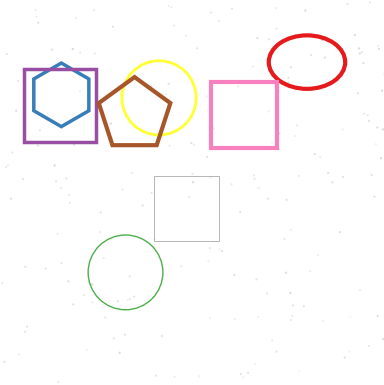[{"shape": "oval", "thickness": 3, "radius": 0.5, "center": [0.797, 0.839]}, {"shape": "hexagon", "thickness": 2.5, "radius": 0.41, "center": [0.159, 0.754]}, {"shape": "circle", "thickness": 1, "radius": 0.49, "center": [0.326, 0.293]}, {"shape": "square", "thickness": 2.5, "radius": 0.47, "center": [0.156, 0.726]}, {"shape": "circle", "thickness": 2, "radius": 0.48, "center": [0.413, 0.746]}, {"shape": "pentagon", "thickness": 3, "radius": 0.49, "center": [0.35, 0.702]}, {"shape": "square", "thickness": 3, "radius": 0.43, "center": [0.634, 0.7]}, {"shape": "square", "thickness": 0.5, "radius": 0.43, "center": [0.485, 0.459]}]